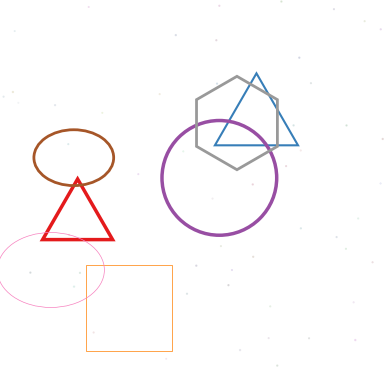[{"shape": "triangle", "thickness": 2.5, "radius": 0.52, "center": [0.202, 0.43]}, {"shape": "triangle", "thickness": 1.5, "radius": 0.62, "center": [0.666, 0.685]}, {"shape": "circle", "thickness": 2.5, "radius": 0.74, "center": [0.57, 0.538]}, {"shape": "square", "thickness": 0.5, "radius": 0.56, "center": [0.334, 0.199]}, {"shape": "oval", "thickness": 2, "radius": 0.52, "center": [0.192, 0.59]}, {"shape": "oval", "thickness": 0.5, "radius": 0.7, "center": [0.132, 0.299]}, {"shape": "hexagon", "thickness": 2, "radius": 0.61, "center": [0.615, 0.68]}]